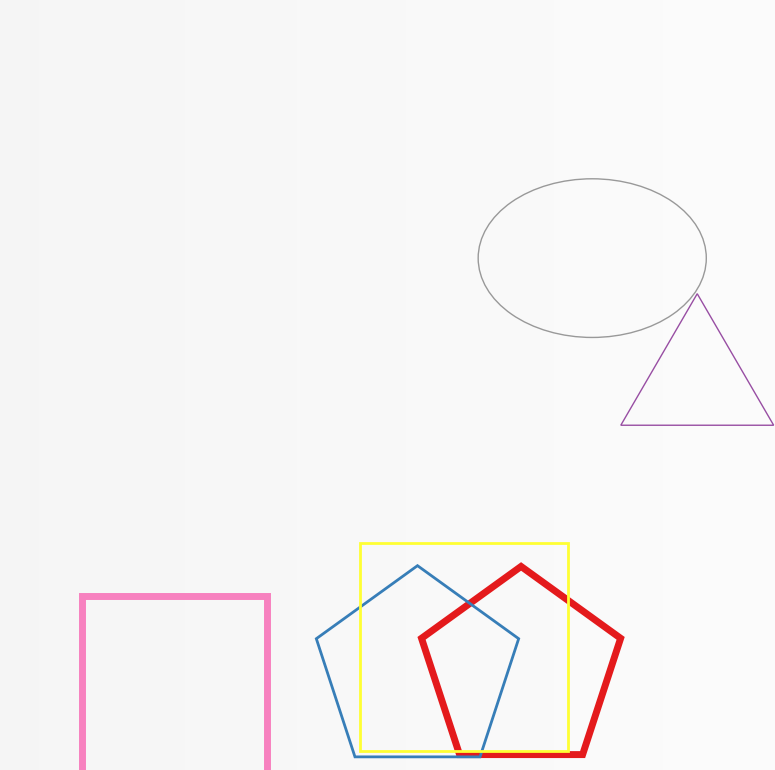[{"shape": "pentagon", "thickness": 2.5, "radius": 0.68, "center": [0.672, 0.129]}, {"shape": "pentagon", "thickness": 1, "radius": 0.69, "center": [0.539, 0.128]}, {"shape": "triangle", "thickness": 0.5, "radius": 0.57, "center": [0.9, 0.505]}, {"shape": "square", "thickness": 1, "radius": 0.67, "center": [0.599, 0.16]}, {"shape": "square", "thickness": 2.5, "radius": 0.6, "center": [0.225, 0.106]}, {"shape": "oval", "thickness": 0.5, "radius": 0.74, "center": [0.764, 0.665]}]